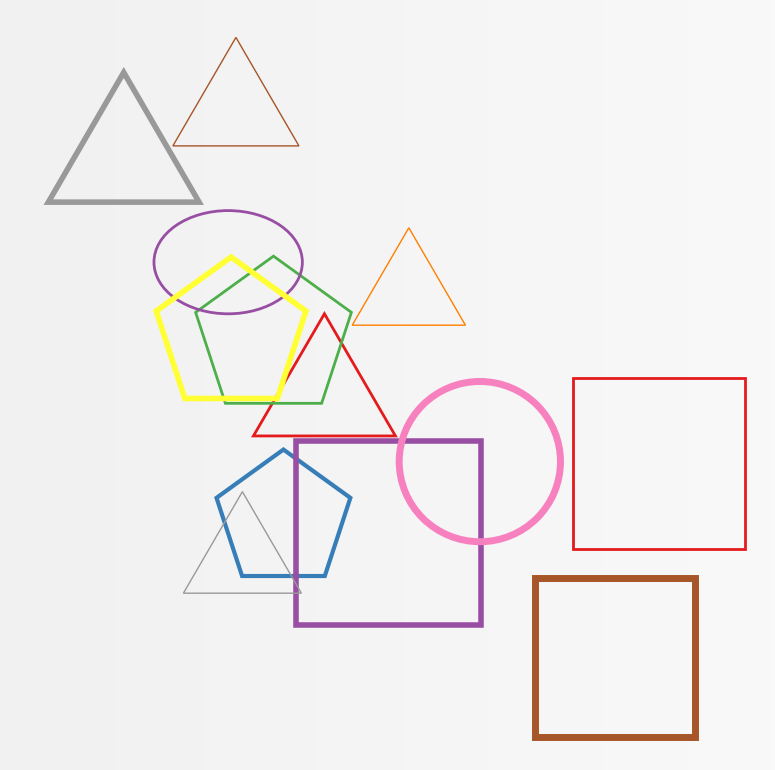[{"shape": "triangle", "thickness": 1, "radius": 0.53, "center": [0.419, 0.487]}, {"shape": "square", "thickness": 1, "radius": 0.56, "center": [0.85, 0.398]}, {"shape": "pentagon", "thickness": 1.5, "radius": 0.45, "center": [0.366, 0.325]}, {"shape": "pentagon", "thickness": 1, "radius": 0.53, "center": [0.353, 0.562]}, {"shape": "square", "thickness": 2, "radius": 0.6, "center": [0.501, 0.308]}, {"shape": "oval", "thickness": 1, "radius": 0.48, "center": [0.294, 0.659]}, {"shape": "triangle", "thickness": 0.5, "radius": 0.42, "center": [0.528, 0.62]}, {"shape": "pentagon", "thickness": 2, "radius": 0.51, "center": [0.298, 0.565]}, {"shape": "triangle", "thickness": 0.5, "radius": 0.47, "center": [0.304, 0.857]}, {"shape": "square", "thickness": 2.5, "radius": 0.52, "center": [0.794, 0.146]}, {"shape": "circle", "thickness": 2.5, "radius": 0.52, "center": [0.619, 0.401]}, {"shape": "triangle", "thickness": 0.5, "radius": 0.44, "center": [0.313, 0.274]}, {"shape": "triangle", "thickness": 2, "radius": 0.56, "center": [0.16, 0.794]}]